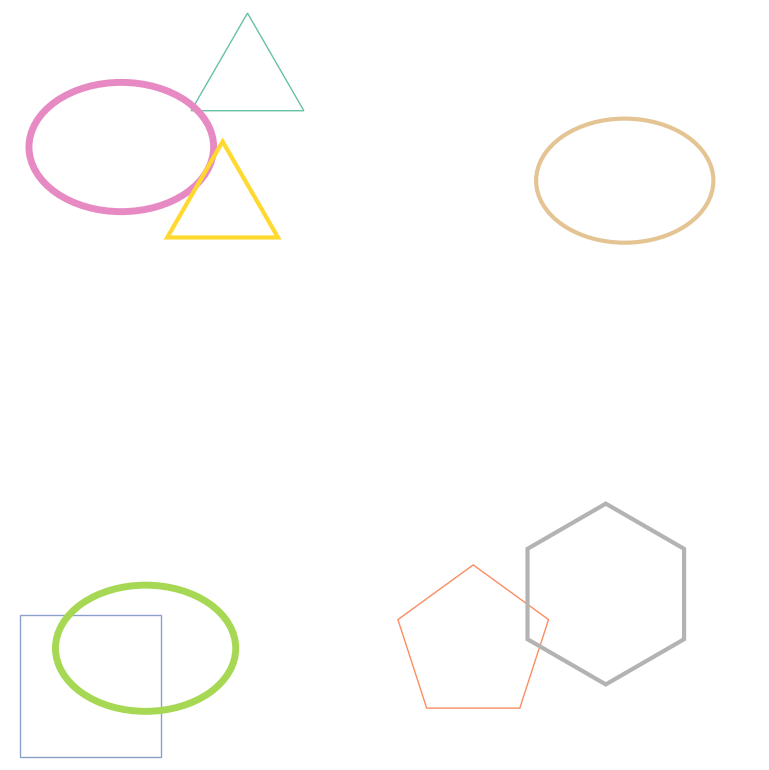[{"shape": "triangle", "thickness": 0.5, "radius": 0.42, "center": [0.321, 0.898]}, {"shape": "pentagon", "thickness": 0.5, "radius": 0.51, "center": [0.615, 0.164]}, {"shape": "square", "thickness": 0.5, "radius": 0.46, "center": [0.117, 0.109]}, {"shape": "oval", "thickness": 2.5, "radius": 0.6, "center": [0.158, 0.809]}, {"shape": "oval", "thickness": 2.5, "radius": 0.59, "center": [0.189, 0.158]}, {"shape": "triangle", "thickness": 1.5, "radius": 0.42, "center": [0.289, 0.733]}, {"shape": "oval", "thickness": 1.5, "radius": 0.58, "center": [0.811, 0.765]}, {"shape": "hexagon", "thickness": 1.5, "radius": 0.59, "center": [0.787, 0.229]}]